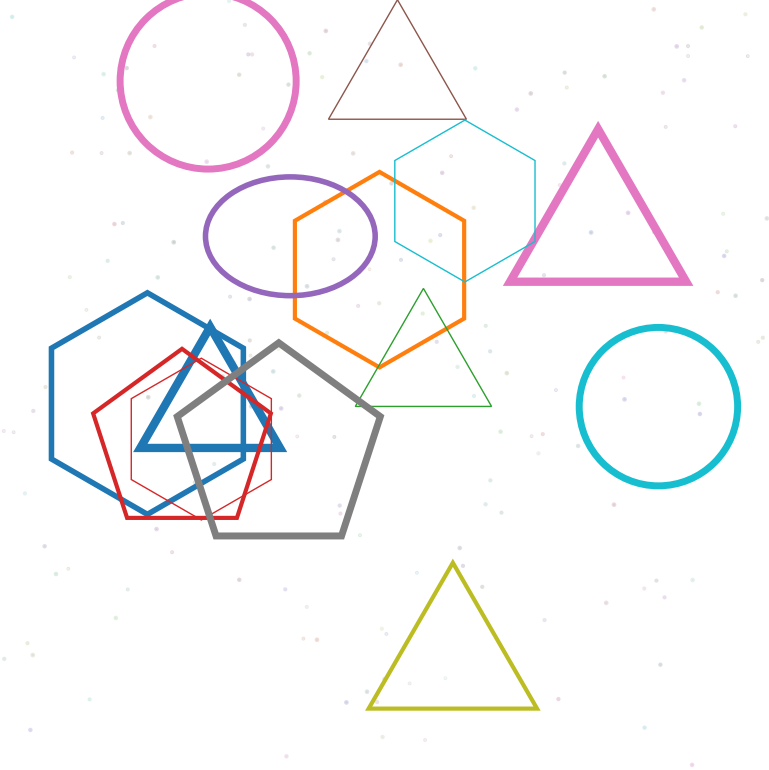[{"shape": "hexagon", "thickness": 2, "radius": 0.72, "center": [0.191, 0.476]}, {"shape": "triangle", "thickness": 3, "radius": 0.52, "center": [0.273, 0.471]}, {"shape": "hexagon", "thickness": 1.5, "radius": 0.63, "center": [0.493, 0.65]}, {"shape": "triangle", "thickness": 0.5, "radius": 0.51, "center": [0.55, 0.523]}, {"shape": "pentagon", "thickness": 1.5, "radius": 0.61, "center": [0.236, 0.426]}, {"shape": "hexagon", "thickness": 0.5, "radius": 0.53, "center": [0.261, 0.43]}, {"shape": "oval", "thickness": 2, "radius": 0.55, "center": [0.377, 0.693]}, {"shape": "triangle", "thickness": 0.5, "radius": 0.52, "center": [0.516, 0.897]}, {"shape": "triangle", "thickness": 3, "radius": 0.66, "center": [0.777, 0.7]}, {"shape": "circle", "thickness": 2.5, "radius": 0.57, "center": [0.27, 0.895]}, {"shape": "pentagon", "thickness": 2.5, "radius": 0.69, "center": [0.362, 0.416]}, {"shape": "triangle", "thickness": 1.5, "radius": 0.63, "center": [0.588, 0.143]}, {"shape": "hexagon", "thickness": 0.5, "radius": 0.53, "center": [0.604, 0.739]}, {"shape": "circle", "thickness": 2.5, "radius": 0.51, "center": [0.855, 0.472]}]